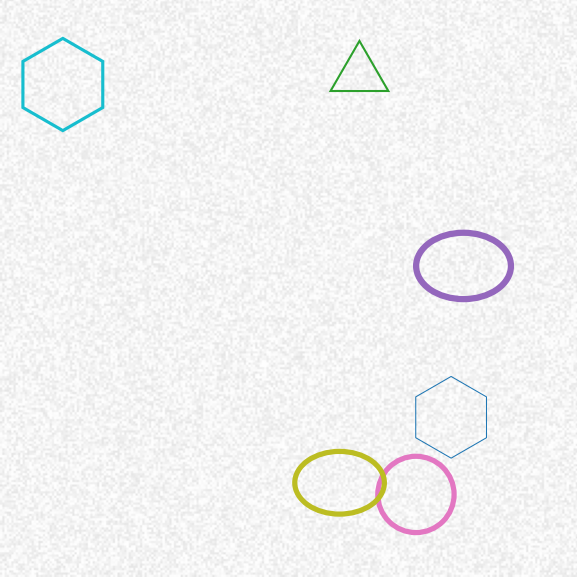[{"shape": "hexagon", "thickness": 0.5, "radius": 0.35, "center": [0.781, 0.277]}, {"shape": "triangle", "thickness": 1, "radius": 0.29, "center": [0.622, 0.87]}, {"shape": "oval", "thickness": 3, "radius": 0.41, "center": [0.803, 0.539]}, {"shape": "circle", "thickness": 2.5, "radius": 0.33, "center": [0.72, 0.143]}, {"shape": "oval", "thickness": 2.5, "radius": 0.39, "center": [0.588, 0.163]}, {"shape": "hexagon", "thickness": 1.5, "radius": 0.4, "center": [0.109, 0.853]}]